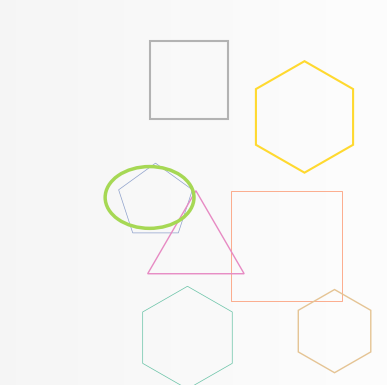[{"shape": "hexagon", "thickness": 0.5, "radius": 0.67, "center": [0.484, 0.123]}, {"shape": "square", "thickness": 0.5, "radius": 0.71, "center": [0.74, 0.361]}, {"shape": "pentagon", "thickness": 0.5, "radius": 0.5, "center": [0.401, 0.476]}, {"shape": "triangle", "thickness": 1, "radius": 0.72, "center": [0.506, 0.361]}, {"shape": "oval", "thickness": 2.5, "radius": 0.57, "center": [0.386, 0.487]}, {"shape": "hexagon", "thickness": 1.5, "radius": 0.72, "center": [0.786, 0.696]}, {"shape": "hexagon", "thickness": 1, "radius": 0.54, "center": [0.863, 0.14]}, {"shape": "square", "thickness": 1.5, "radius": 0.5, "center": [0.488, 0.792]}]